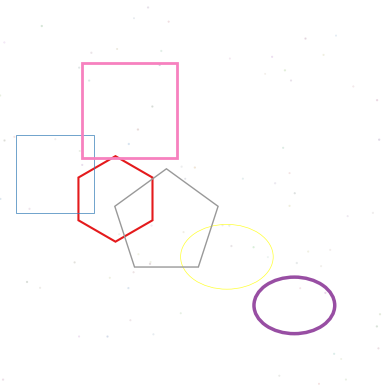[{"shape": "hexagon", "thickness": 1.5, "radius": 0.56, "center": [0.3, 0.483]}, {"shape": "square", "thickness": 0.5, "radius": 0.51, "center": [0.142, 0.548]}, {"shape": "oval", "thickness": 2.5, "radius": 0.52, "center": [0.765, 0.207]}, {"shape": "oval", "thickness": 0.5, "radius": 0.6, "center": [0.589, 0.333]}, {"shape": "square", "thickness": 2, "radius": 0.62, "center": [0.337, 0.713]}, {"shape": "pentagon", "thickness": 1, "radius": 0.71, "center": [0.432, 0.421]}]